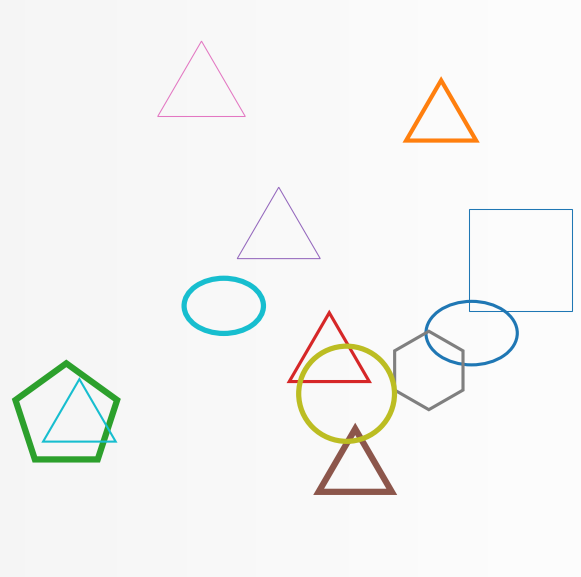[{"shape": "square", "thickness": 0.5, "radius": 0.44, "center": [0.896, 0.548]}, {"shape": "oval", "thickness": 1.5, "radius": 0.39, "center": [0.811, 0.422]}, {"shape": "triangle", "thickness": 2, "radius": 0.35, "center": [0.759, 0.791]}, {"shape": "pentagon", "thickness": 3, "radius": 0.46, "center": [0.114, 0.278]}, {"shape": "triangle", "thickness": 1.5, "radius": 0.4, "center": [0.566, 0.378]}, {"shape": "triangle", "thickness": 0.5, "radius": 0.41, "center": [0.48, 0.593]}, {"shape": "triangle", "thickness": 3, "radius": 0.36, "center": [0.611, 0.184]}, {"shape": "triangle", "thickness": 0.5, "radius": 0.44, "center": [0.347, 0.841]}, {"shape": "hexagon", "thickness": 1.5, "radius": 0.34, "center": [0.738, 0.358]}, {"shape": "circle", "thickness": 2.5, "radius": 0.41, "center": [0.596, 0.317]}, {"shape": "oval", "thickness": 2.5, "radius": 0.34, "center": [0.385, 0.47]}, {"shape": "triangle", "thickness": 1, "radius": 0.36, "center": [0.137, 0.27]}]